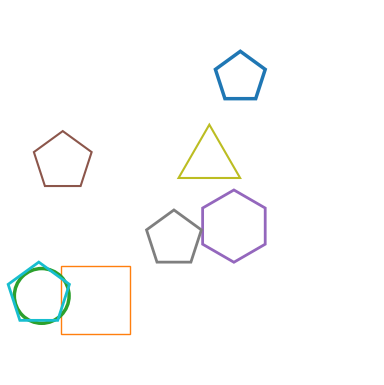[{"shape": "pentagon", "thickness": 2.5, "radius": 0.34, "center": [0.624, 0.799]}, {"shape": "square", "thickness": 1, "radius": 0.45, "center": [0.248, 0.221]}, {"shape": "circle", "thickness": 2.5, "radius": 0.36, "center": [0.108, 0.231]}, {"shape": "hexagon", "thickness": 2, "radius": 0.47, "center": [0.608, 0.413]}, {"shape": "pentagon", "thickness": 1.5, "radius": 0.39, "center": [0.163, 0.581]}, {"shape": "pentagon", "thickness": 2, "radius": 0.37, "center": [0.452, 0.38]}, {"shape": "triangle", "thickness": 1.5, "radius": 0.46, "center": [0.544, 0.584]}, {"shape": "pentagon", "thickness": 2, "radius": 0.42, "center": [0.101, 0.236]}]